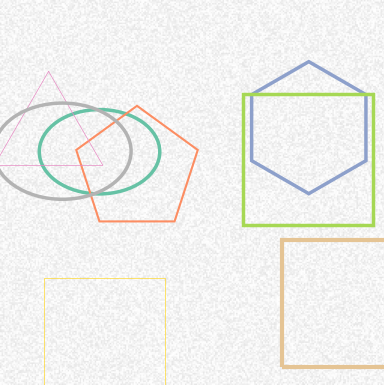[{"shape": "oval", "thickness": 2.5, "radius": 0.78, "center": [0.259, 0.606]}, {"shape": "pentagon", "thickness": 1.5, "radius": 0.83, "center": [0.356, 0.559]}, {"shape": "hexagon", "thickness": 2.5, "radius": 0.86, "center": [0.802, 0.668]}, {"shape": "triangle", "thickness": 0.5, "radius": 0.81, "center": [0.126, 0.652]}, {"shape": "square", "thickness": 2.5, "radius": 0.85, "center": [0.8, 0.586]}, {"shape": "square", "thickness": 0.5, "radius": 0.79, "center": [0.271, 0.12]}, {"shape": "square", "thickness": 3, "radius": 0.83, "center": [0.899, 0.211]}, {"shape": "oval", "thickness": 2.5, "radius": 0.89, "center": [0.162, 0.607]}]